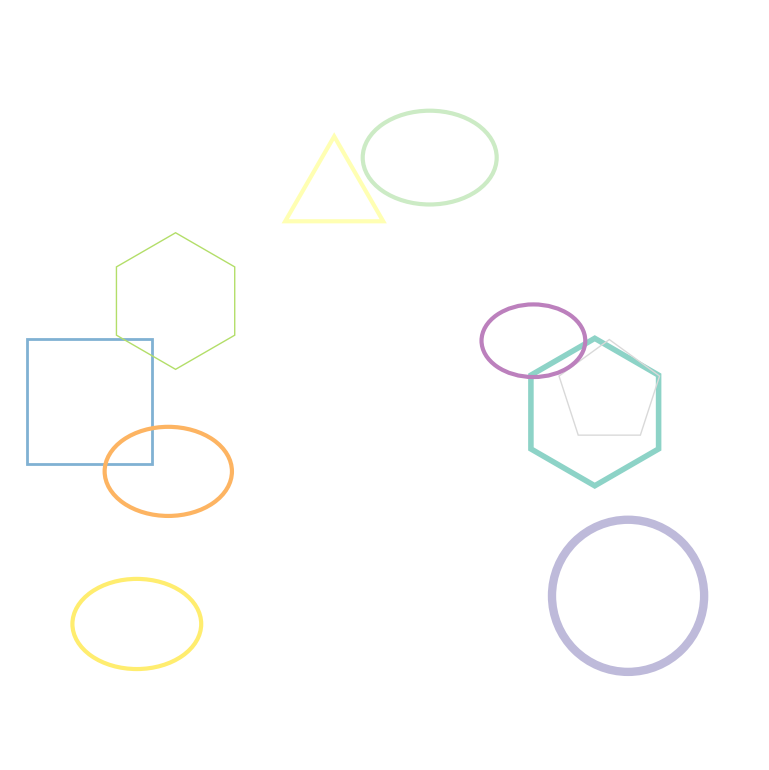[{"shape": "hexagon", "thickness": 2, "radius": 0.48, "center": [0.772, 0.465]}, {"shape": "triangle", "thickness": 1.5, "radius": 0.37, "center": [0.434, 0.749]}, {"shape": "circle", "thickness": 3, "radius": 0.49, "center": [0.816, 0.226]}, {"shape": "square", "thickness": 1, "radius": 0.41, "center": [0.116, 0.478]}, {"shape": "oval", "thickness": 1.5, "radius": 0.41, "center": [0.219, 0.388]}, {"shape": "hexagon", "thickness": 0.5, "radius": 0.44, "center": [0.228, 0.609]}, {"shape": "pentagon", "thickness": 0.5, "radius": 0.34, "center": [0.791, 0.49]}, {"shape": "oval", "thickness": 1.5, "radius": 0.34, "center": [0.693, 0.558]}, {"shape": "oval", "thickness": 1.5, "radius": 0.43, "center": [0.558, 0.795]}, {"shape": "oval", "thickness": 1.5, "radius": 0.42, "center": [0.178, 0.19]}]